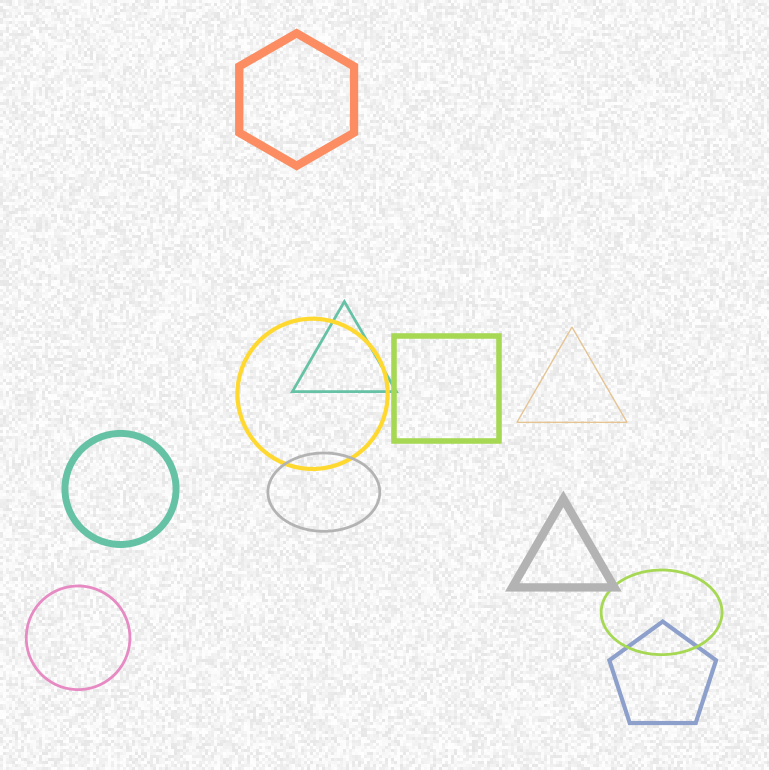[{"shape": "triangle", "thickness": 1, "radius": 0.39, "center": [0.447, 0.53]}, {"shape": "circle", "thickness": 2.5, "radius": 0.36, "center": [0.157, 0.365]}, {"shape": "hexagon", "thickness": 3, "radius": 0.43, "center": [0.385, 0.871]}, {"shape": "pentagon", "thickness": 1.5, "radius": 0.36, "center": [0.861, 0.12]}, {"shape": "circle", "thickness": 1, "radius": 0.34, "center": [0.101, 0.172]}, {"shape": "square", "thickness": 2, "radius": 0.34, "center": [0.58, 0.495]}, {"shape": "oval", "thickness": 1, "radius": 0.39, "center": [0.859, 0.205]}, {"shape": "circle", "thickness": 1.5, "radius": 0.49, "center": [0.406, 0.489]}, {"shape": "triangle", "thickness": 0.5, "radius": 0.41, "center": [0.743, 0.493]}, {"shape": "oval", "thickness": 1, "radius": 0.36, "center": [0.421, 0.361]}, {"shape": "triangle", "thickness": 3, "radius": 0.38, "center": [0.732, 0.275]}]